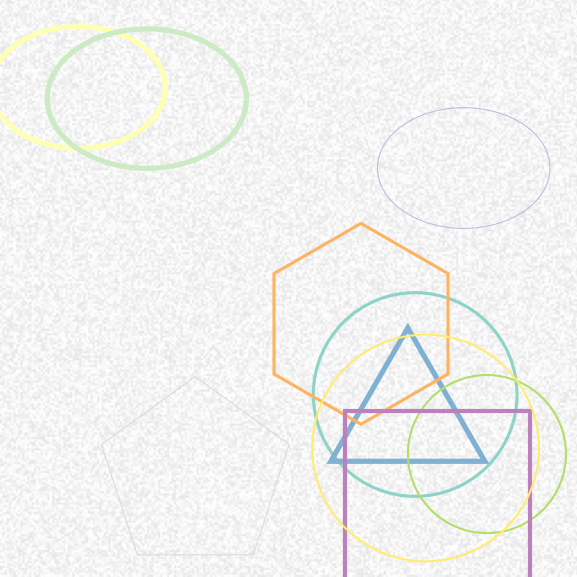[{"shape": "circle", "thickness": 1.5, "radius": 0.88, "center": [0.719, 0.316]}, {"shape": "oval", "thickness": 2.5, "radius": 0.75, "center": [0.135, 0.848]}, {"shape": "oval", "thickness": 0.5, "radius": 0.75, "center": [0.803, 0.708]}, {"shape": "triangle", "thickness": 2.5, "radius": 0.77, "center": [0.706, 0.277]}, {"shape": "hexagon", "thickness": 1.5, "radius": 0.87, "center": [0.625, 0.438]}, {"shape": "circle", "thickness": 1, "radius": 0.68, "center": [0.843, 0.213]}, {"shape": "pentagon", "thickness": 0.5, "radius": 0.85, "center": [0.338, 0.177]}, {"shape": "square", "thickness": 2, "radius": 0.8, "center": [0.757, 0.128]}, {"shape": "oval", "thickness": 2.5, "radius": 0.86, "center": [0.254, 0.828]}, {"shape": "circle", "thickness": 1, "radius": 0.98, "center": [0.737, 0.223]}]